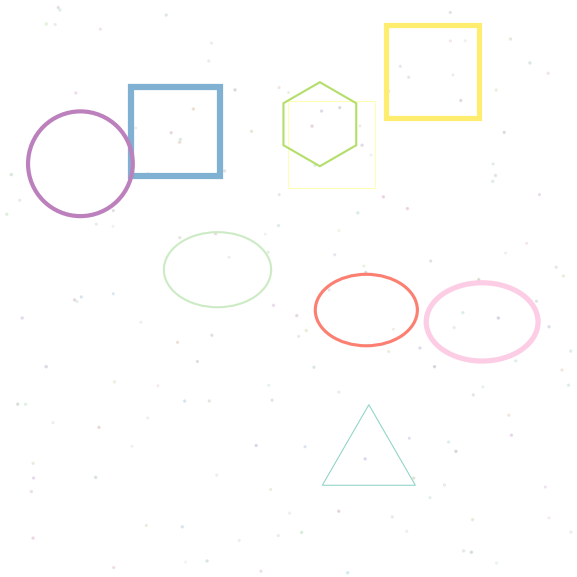[{"shape": "triangle", "thickness": 0.5, "radius": 0.47, "center": [0.639, 0.205]}, {"shape": "square", "thickness": 0.5, "radius": 0.38, "center": [0.574, 0.75]}, {"shape": "oval", "thickness": 1.5, "radius": 0.44, "center": [0.634, 0.462]}, {"shape": "square", "thickness": 3, "radius": 0.39, "center": [0.303, 0.772]}, {"shape": "hexagon", "thickness": 1, "radius": 0.36, "center": [0.554, 0.784]}, {"shape": "oval", "thickness": 2.5, "radius": 0.48, "center": [0.835, 0.442]}, {"shape": "circle", "thickness": 2, "radius": 0.45, "center": [0.139, 0.716]}, {"shape": "oval", "thickness": 1, "radius": 0.46, "center": [0.377, 0.532]}, {"shape": "square", "thickness": 2.5, "radius": 0.4, "center": [0.749, 0.875]}]